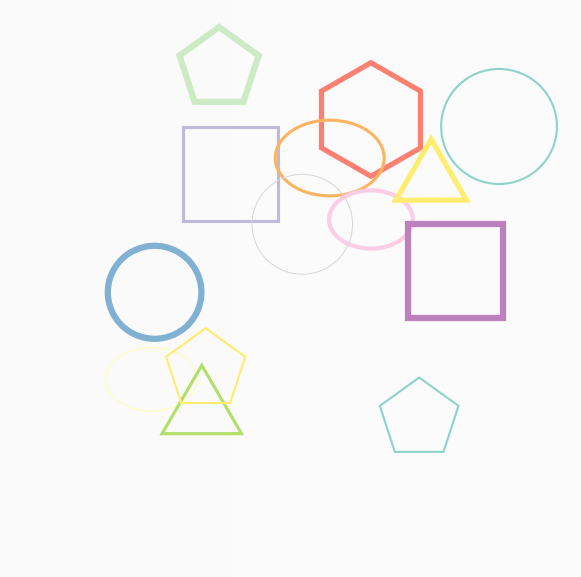[{"shape": "pentagon", "thickness": 1, "radius": 0.36, "center": [0.721, 0.274]}, {"shape": "circle", "thickness": 1, "radius": 0.5, "center": [0.859, 0.78]}, {"shape": "oval", "thickness": 0.5, "radius": 0.39, "center": [0.26, 0.342]}, {"shape": "square", "thickness": 1.5, "radius": 0.41, "center": [0.397, 0.697]}, {"shape": "hexagon", "thickness": 2.5, "radius": 0.49, "center": [0.638, 0.792]}, {"shape": "circle", "thickness": 3, "radius": 0.4, "center": [0.266, 0.493]}, {"shape": "oval", "thickness": 1.5, "radius": 0.47, "center": [0.567, 0.725]}, {"shape": "triangle", "thickness": 1.5, "radius": 0.39, "center": [0.347, 0.288]}, {"shape": "oval", "thickness": 2, "radius": 0.36, "center": [0.638, 0.619]}, {"shape": "circle", "thickness": 0.5, "radius": 0.43, "center": [0.52, 0.611]}, {"shape": "square", "thickness": 3, "radius": 0.41, "center": [0.784, 0.53]}, {"shape": "pentagon", "thickness": 3, "radius": 0.36, "center": [0.377, 0.881]}, {"shape": "pentagon", "thickness": 1, "radius": 0.36, "center": [0.354, 0.359]}, {"shape": "triangle", "thickness": 2.5, "radius": 0.35, "center": [0.742, 0.688]}]